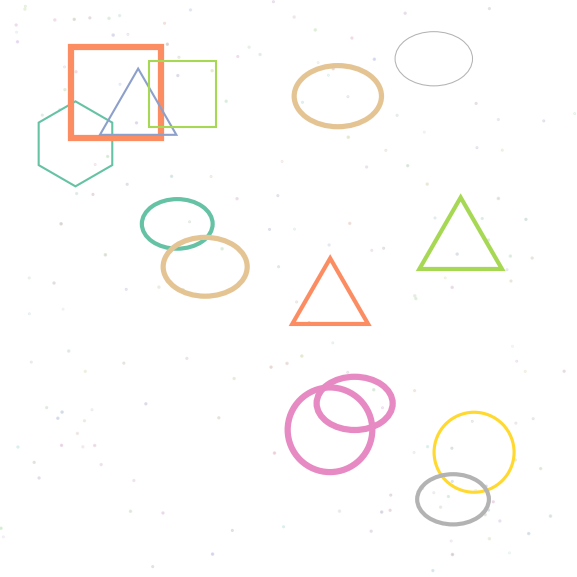[{"shape": "oval", "thickness": 2, "radius": 0.31, "center": [0.307, 0.611]}, {"shape": "hexagon", "thickness": 1, "radius": 0.37, "center": [0.131, 0.75]}, {"shape": "triangle", "thickness": 2, "radius": 0.38, "center": [0.572, 0.476]}, {"shape": "square", "thickness": 3, "radius": 0.39, "center": [0.2, 0.839]}, {"shape": "triangle", "thickness": 1, "radius": 0.38, "center": [0.239, 0.804]}, {"shape": "circle", "thickness": 3, "radius": 0.37, "center": [0.571, 0.255]}, {"shape": "oval", "thickness": 3, "radius": 0.33, "center": [0.614, 0.301]}, {"shape": "triangle", "thickness": 2, "radius": 0.41, "center": [0.798, 0.575]}, {"shape": "square", "thickness": 1, "radius": 0.29, "center": [0.317, 0.836]}, {"shape": "circle", "thickness": 1.5, "radius": 0.35, "center": [0.821, 0.216]}, {"shape": "oval", "thickness": 2.5, "radius": 0.36, "center": [0.355, 0.537]}, {"shape": "oval", "thickness": 2.5, "radius": 0.38, "center": [0.585, 0.833]}, {"shape": "oval", "thickness": 0.5, "radius": 0.34, "center": [0.751, 0.897]}, {"shape": "oval", "thickness": 2, "radius": 0.31, "center": [0.784, 0.135]}]